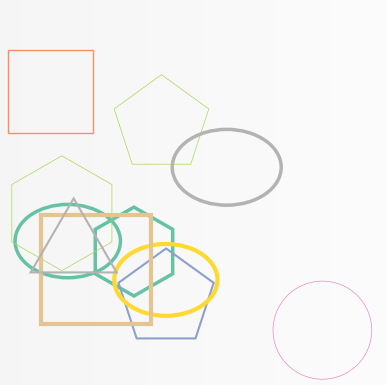[{"shape": "oval", "thickness": 2.5, "radius": 0.68, "center": [0.175, 0.374]}, {"shape": "hexagon", "thickness": 2.5, "radius": 0.58, "center": [0.346, 0.347]}, {"shape": "square", "thickness": 1, "radius": 0.54, "center": [0.13, 0.763]}, {"shape": "pentagon", "thickness": 1.5, "radius": 0.65, "center": [0.429, 0.225]}, {"shape": "circle", "thickness": 0.5, "radius": 0.64, "center": [0.832, 0.142]}, {"shape": "hexagon", "thickness": 0.5, "radius": 0.75, "center": [0.16, 0.446]}, {"shape": "pentagon", "thickness": 0.5, "radius": 0.64, "center": [0.417, 0.677]}, {"shape": "oval", "thickness": 3, "radius": 0.67, "center": [0.428, 0.273]}, {"shape": "square", "thickness": 3, "radius": 0.71, "center": [0.247, 0.3]}, {"shape": "oval", "thickness": 2.5, "radius": 0.7, "center": [0.585, 0.566]}, {"shape": "triangle", "thickness": 1.5, "radius": 0.64, "center": [0.19, 0.356]}]